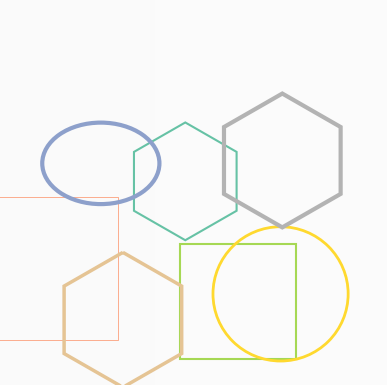[{"shape": "hexagon", "thickness": 1.5, "radius": 0.76, "center": [0.478, 0.529]}, {"shape": "square", "thickness": 0.5, "radius": 0.93, "center": [0.119, 0.303]}, {"shape": "oval", "thickness": 3, "radius": 0.76, "center": [0.26, 0.576]}, {"shape": "square", "thickness": 1.5, "radius": 0.75, "center": [0.615, 0.216]}, {"shape": "circle", "thickness": 2, "radius": 0.87, "center": [0.724, 0.237]}, {"shape": "hexagon", "thickness": 2.5, "radius": 0.88, "center": [0.317, 0.169]}, {"shape": "hexagon", "thickness": 3, "radius": 0.87, "center": [0.729, 0.583]}]